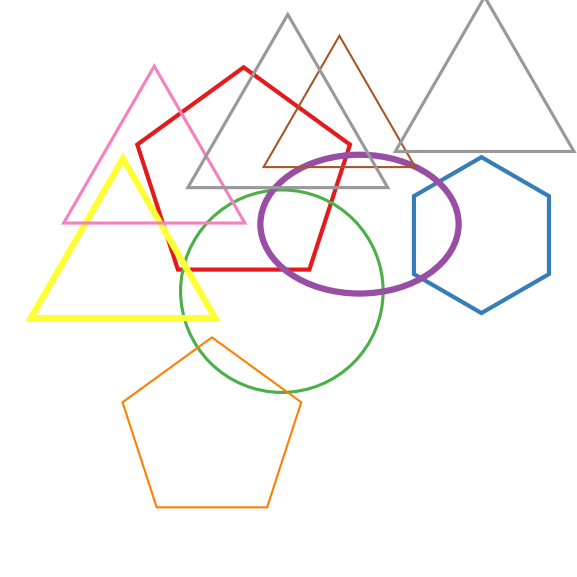[{"shape": "pentagon", "thickness": 2, "radius": 0.97, "center": [0.422, 0.689]}, {"shape": "hexagon", "thickness": 2, "radius": 0.67, "center": [0.834, 0.592]}, {"shape": "circle", "thickness": 1.5, "radius": 0.88, "center": [0.488, 0.495]}, {"shape": "oval", "thickness": 3, "radius": 0.86, "center": [0.623, 0.611]}, {"shape": "pentagon", "thickness": 1, "radius": 0.81, "center": [0.367, 0.252]}, {"shape": "triangle", "thickness": 3, "radius": 0.92, "center": [0.213, 0.54]}, {"shape": "triangle", "thickness": 1, "radius": 0.76, "center": [0.588, 0.786]}, {"shape": "triangle", "thickness": 1.5, "radius": 0.91, "center": [0.267, 0.703]}, {"shape": "triangle", "thickness": 1.5, "radius": 1.0, "center": [0.498, 0.774]}, {"shape": "triangle", "thickness": 1.5, "radius": 0.89, "center": [0.839, 0.826]}]